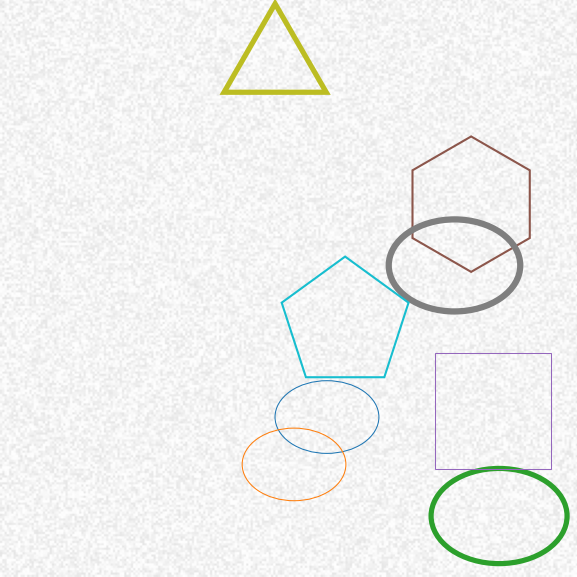[{"shape": "oval", "thickness": 0.5, "radius": 0.45, "center": [0.566, 0.277]}, {"shape": "oval", "thickness": 0.5, "radius": 0.45, "center": [0.509, 0.195]}, {"shape": "oval", "thickness": 2.5, "radius": 0.59, "center": [0.864, 0.106]}, {"shape": "square", "thickness": 0.5, "radius": 0.5, "center": [0.854, 0.287]}, {"shape": "hexagon", "thickness": 1, "radius": 0.59, "center": [0.816, 0.646]}, {"shape": "oval", "thickness": 3, "radius": 0.57, "center": [0.787, 0.54]}, {"shape": "triangle", "thickness": 2.5, "radius": 0.51, "center": [0.476, 0.89]}, {"shape": "pentagon", "thickness": 1, "radius": 0.58, "center": [0.598, 0.439]}]